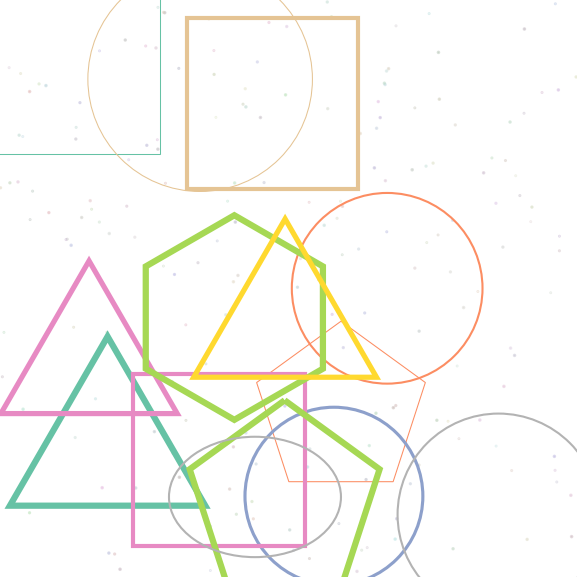[{"shape": "triangle", "thickness": 3, "radius": 0.98, "center": [0.186, 0.221]}, {"shape": "square", "thickness": 0.5, "radius": 0.79, "center": [0.119, 0.891]}, {"shape": "circle", "thickness": 1, "radius": 0.83, "center": [0.67, 0.5]}, {"shape": "pentagon", "thickness": 0.5, "radius": 0.77, "center": [0.59, 0.289]}, {"shape": "circle", "thickness": 1.5, "radius": 0.77, "center": [0.578, 0.14]}, {"shape": "square", "thickness": 2, "radius": 0.75, "center": [0.379, 0.203]}, {"shape": "triangle", "thickness": 2.5, "radius": 0.88, "center": [0.154, 0.371]}, {"shape": "pentagon", "thickness": 3, "radius": 0.86, "center": [0.493, 0.133]}, {"shape": "hexagon", "thickness": 3, "radius": 0.89, "center": [0.406, 0.449]}, {"shape": "triangle", "thickness": 2.5, "radius": 0.91, "center": [0.494, 0.437]}, {"shape": "circle", "thickness": 0.5, "radius": 0.97, "center": [0.347, 0.862]}, {"shape": "square", "thickness": 2, "radius": 0.74, "center": [0.472, 0.82]}, {"shape": "oval", "thickness": 1, "radius": 0.74, "center": [0.442, 0.139]}, {"shape": "circle", "thickness": 1, "radius": 0.87, "center": [0.863, 0.108]}]